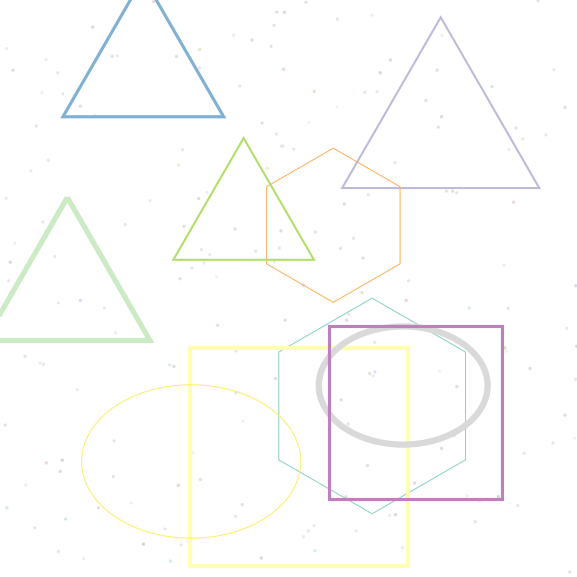[{"shape": "hexagon", "thickness": 0.5, "radius": 0.93, "center": [0.644, 0.296]}, {"shape": "square", "thickness": 2, "radius": 0.95, "center": [0.518, 0.208]}, {"shape": "triangle", "thickness": 1, "radius": 0.99, "center": [0.763, 0.772]}, {"shape": "triangle", "thickness": 1.5, "radius": 0.8, "center": [0.248, 0.877]}, {"shape": "hexagon", "thickness": 0.5, "radius": 0.67, "center": [0.577, 0.609]}, {"shape": "triangle", "thickness": 1, "radius": 0.7, "center": [0.422, 0.62]}, {"shape": "oval", "thickness": 3, "radius": 0.73, "center": [0.698, 0.332]}, {"shape": "square", "thickness": 1.5, "radius": 0.75, "center": [0.72, 0.285]}, {"shape": "triangle", "thickness": 2.5, "radius": 0.83, "center": [0.117, 0.492]}, {"shape": "oval", "thickness": 0.5, "radius": 0.95, "center": [0.331, 0.2]}]